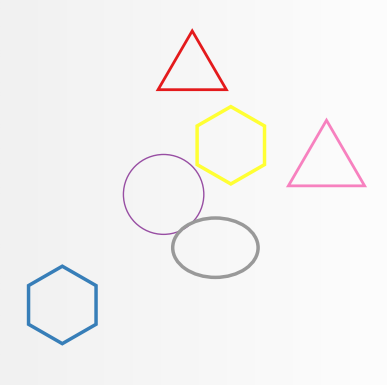[{"shape": "triangle", "thickness": 2, "radius": 0.51, "center": [0.496, 0.818]}, {"shape": "hexagon", "thickness": 2.5, "radius": 0.5, "center": [0.161, 0.208]}, {"shape": "circle", "thickness": 1, "radius": 0.52, "center": [0.422, 0.495]}, {"shape": "hexagon", "thickness": 2.5, "radius": 0.5, "center": [0.596, 0.623]}, {"shape": "triangle", "thickness": 2, "radius": 0.57, "center": [0.843, 0.574]}, {"shape": "oval", "thickness": 2.5, "radius": 0.55, "center": [0.556, 0.357]}]